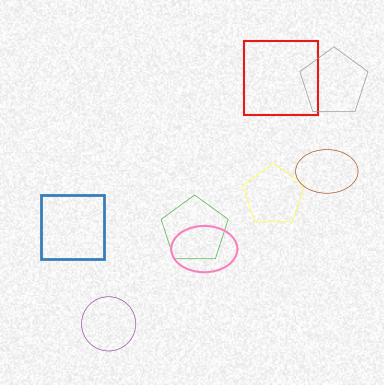[{"shape": "square", "thickness": 1.5, "radius": 0.48, "center": [0.729, 0.797]}, {"shape": "square", "thickness": 2, "radius": 0.41, "center": [0.188, 0.411]}, {"shape": "pentagon", "thickness": 0.5, "radius": 0.46, "center": [0.506, 0.402]}, {"shape": "circle", "thickness": 0.5, "radius": 0.35, "center": [0.282, 0.159]}, {"shape": "pentagon", "thickness": 0.5, "radius": 0.42, "center": [0.711, 0.492]}, {"shape": "oval", "thickness": 0.5, "radius": 0.41, "center": [0.849, 0.555]}, {"shape": "oval", "thickness": 1.5, "radius": 0.43, "center": [0.531, 0.353]}, {"shape": "pentagon", "thickness": 0.5, "radius": 0.47, "center": [0.867, 0.785]}]